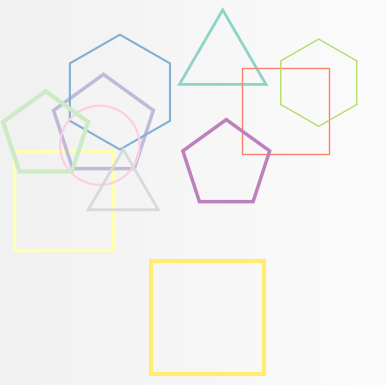[{"shape": "triangle", "thickness": 2, "radius": 0.64, "center": [0.575, 0.845]}, {"shape": "square", "thickness": 2.5, "radius": 0.64, "center": [0.164, 0.479]}, {"shape": "pentagon", "thickness": 2.5, "radius": 0.68, "center": [0.267, 0.672]}, {"shape": "square", "thickness": 1, "radius": 0.56, "center": [0.738, 0.711]}, {"shape": "hexagon", "thickness": 1.5, "radius": 0.75, "center": [0.309, 0.761]}, {"shape": "hexagon", "thickness": 1, "radius": 0.57, "center": [0.823, 0.785]}, {"shape": "circle", "thickness": 1.5, "radius": 0.51, "center": [0.258, 0.623]}, {"shape": "triangle", "thickness": 2, "radius": 0.52, "center": [0.318, 0.507]}, {"shape": "pentagon", "thickness": 2.5, "radius": 0.59, "center": [0.584, 0.572]}, {"shape": "pentagon", "thickness": 3, "radius": 0.58, "center": [0.118, 0.648]}, {"shape": "square", "thickness": 3, "radius": 0.73, "center": [0.536, 0.175]}]